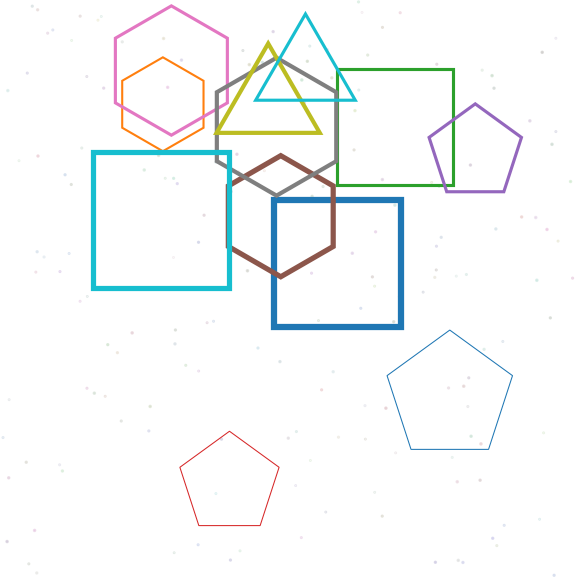[{"shape": "square", "thickness": 3, "radius": 0.55, "center": [0.584, 0.543]}, {"shape": "pentagon", "thickness": 0.5, "radius": 0.57, "center": [0.779, 0.313]}, {"shape": "hexagon", "thickness": 1, "radius": 0.41, "center": [0.282, 0.819]}, {"shape": "square", "thickness": 1.5, "radius": 0.5, "center": [0.684, 0.779]}, {"shape": "pentagon", "thickness": 0.5, "radius": 0.45, "center": [0.397, 0.162]}, {"shape": "pentagon", "thickness": 1.5, "radius": 0.42, "center": [0.823, 0.735]}, {"shape": "hexagon", "thickness": 2.5, "radius": 0.52, "center": [0.486, 0.625]}, {"shape": "hexagon", "thickness": 1.5, "radius": 0.56, "center": [0.297, 0.877]}, {"shape": "hexagon", "thickness": 2, "radius": 0.6, "center": [0.479, 0.78]}, {"shape": "triangle", "thickness": 2, "radius": 0.52, "center": [0.464, 0.821]}, {"shape": "square", "thickness": 2.5, "radius": 0.59, "center": [0.278, 0.619]}, {"shape": "triangle", "thickness": 1.5, "radius": 0.5, "center": [0.529, 0.875]}]